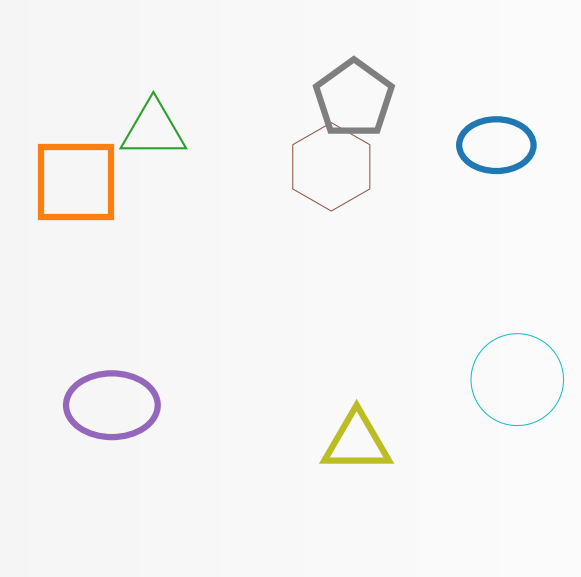[{"shape": "oval", "thickness": 3, "radius": 0.32, "center": [0.854, 0.748]}, {"shape": "square", "thickness": 3, "radius": 0.3, "center": [0.131, 0.685]}, {"shape": "triangle", "thickness": 1, "radius": 0.33, "center": [0.264, 0.775]}, {"shape": "oval", "thickness": 3, "radius": 0.39, "center": [0.192, 0.297]}, {"shape": "hexagon", "thickness": 0.5, "radius": 0.38, "center": [0.57, 0.71]}, {"shape": "pentagon", "thickness": 3, "radius": 0.34, "center": [0.609, 0.828]}, {"shape": "triangle", "thickness": 3, "radius": 0.32, "center": [0.614, 0.234]}, {"shape": "circle", "thickness": 0.5, "radius": 0.4, "center": [0.89, 0.342]}]